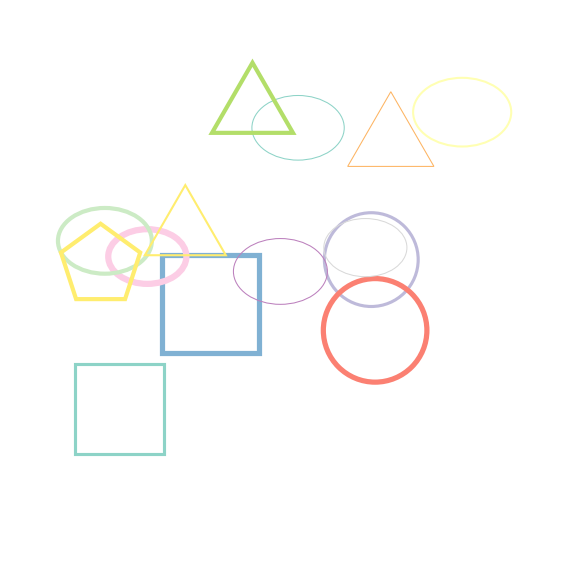[{"shape": "oval", "thickness": 0.5, "radius": 0.4, "center": [0.516, 0.778]}, {"shape": "square", "thickness": 1.5, "radius": 0.39, "center": [0.207, 0.291]}, {"shape": "oval", "thickness": 1, "radius": 0.42, "center": [0.8, 0.805]}, {"shape": "circle", "thickness": 1.5, "radius": 0.41, "center": [0.643, 0.55]}, {"shape": "circle", "thickness": 2.5, "radius": 0.45, "center": [0.65, 0.427]}, {"shape": "square", "thickness": 2.5, "radius": 0.42, "center": [0.364, 0.473]}, {"shape": "triangle", "thickness": 0.5, "radius": 0.43, "center": [0.677, 0.754]}, {"shape": "triangle", "thickness": 2, "radius": 0.4, "center": [0.437, 0.81]}, {"shape": "oval", "thickness": 3, "radius": 0.34, "center": [0.255, 0.555]}, {"shape": "oval", "thickness": 0.5, "radius": 0.36, "center": [0.633, 0.57]}, {"shape": "oval", "thickness": 0.5, "radius": 0.41, "center": [0.486, 0.529]}, {"shape": "oval", "thickness": 2, "radius": 0.41, "center": [0.182, 0.582]}, {"shape": "triangle", "thickness": 1, "radius": 0.4, "center": [0.321, 0.598]}, {"shape": "pentagon", "thickness": 2, "radius": 0.36, "center": [0.174, 0.54]}]